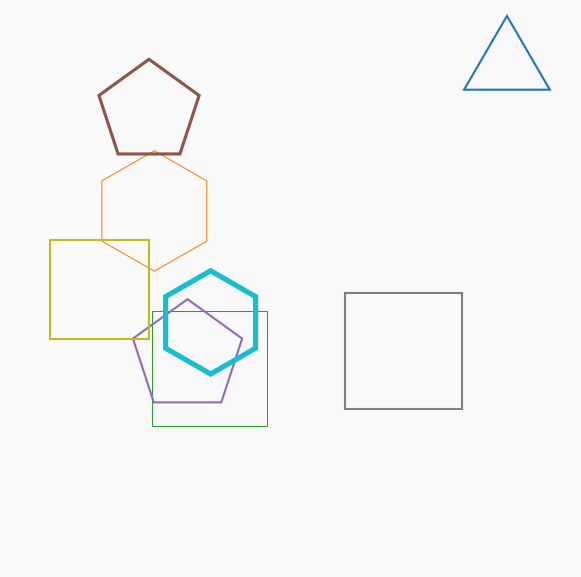[{"shape": "triangle", "thickness": 1, "radius": 0.43, "center": [0.872, 0.886]}, {"shape": "hexagon", "thickness": 0.5, "radius": 0.52, "center": [0.266, 0.634]}, {"shape": "square", "thickness": 0.5, "radius": 0.5, "center": [0.36, 0.361]}, {"shape": "pentagon", "thickness": 1, "radius": 0.49, "center": [0.323, 0.382]}, {"shape": "pentagon", "thickness": 1.5, "radius": 0.45, "center": [0.256, 0.806]}, {"shape": "square", "thickness": 1, "radius": 0.5, "center": [0.695, 0.391]}, {"shape": "square", "thickness": 1, "radius": 0.43, "center": [0.171, 0.497]}, {"shape": "hexagon", "thickness": 2.5, "radius": 0.45, "center": [0.362, 0.441]}]